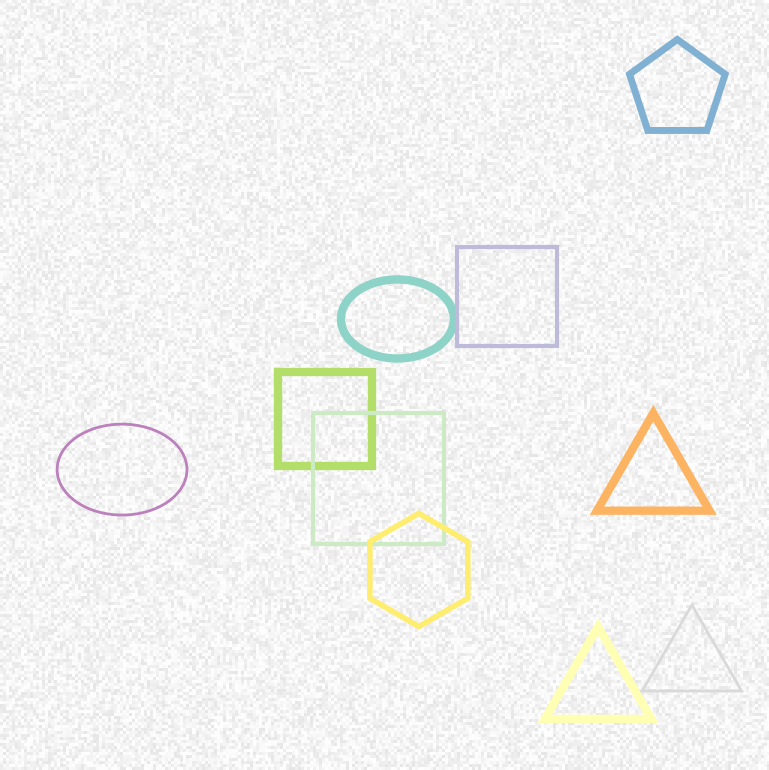[{"shape": "oval", "thickness": 3, "radius": 0.37, "center": [0.516, 0.586]}, {"shape": "triangle", "thickness": 3, "radius": 0.4, "center": [0.777, 0.106]}, {"shape": "square", "thickness": 1.5, "radius": 0.32, "center": [0.658, 0.615]}, {"shape": "pentagon", "thickness": 2.5, "radius": 0.33, "center": [0.88, 0.883]}, {"shape": "triangle", "thickness": 3, "radius": 0.42, "center": [0.848, 0.379]}, {"shape": "square", "thickness": 3, "radius": 0.3, "center": [0.423, 0.456]}, {"shape": "triangle", "thickness": 1, "radius": 0.37, "center": [0.899, 0.14]}, {"shape": "oval", "thickness": 1, "radius": 0.42, "center": [0.158, 0.39]}, {"shape": "square", "thickness": 1.5, "radius": 0.43, "center": [0.492, 0.379]}, {"shape": "hexagon", "thickness": 2, "radius": 0.37, "center": [0.544, 0.26]}]